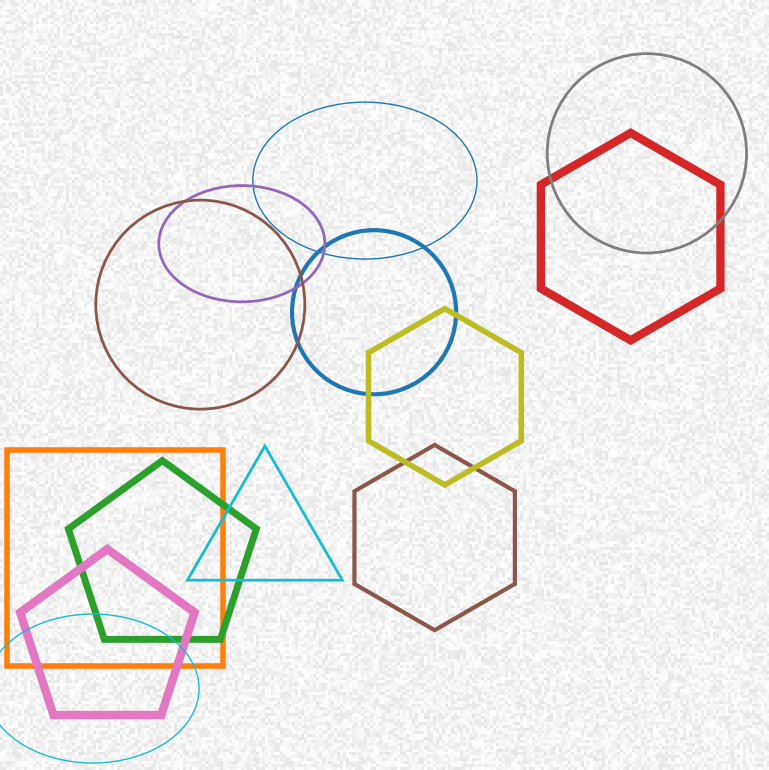[{"shape": "oval", "thickness": 0.5, "radius": 0.73, "center": [0.474, 0.765]}, {"shape": "circle", "thickness": 1.5, "radius": 0.53, "center": [0.486, 0.595]}, {"shape": "square", "thickness": 2, "radius": 0.7, "center": [0.149, 0.275]}, {"shape": "pentagon", "thickness": 2.5, "radius": 0.64, "center": [0.211, 0.273]}, {"shape": "hexagon", "thickness": 3, "radius": 0.67, "center": [0.819, 0.693]}, {"shape": "oval", "thickness": 1, "radius": 0.54, "center": [0.314, 0.684]}, {"shape": "circle", "thickness": 1, "radius": 0.68, "center": [0.26, 0.604]}, {"shape": "hexagon", "thickness": 1.5, "radius": 0.6, "center": [0.564, 0.302]}, {"shape": "pentagon", "thickness": 3, "radius": 0.6, "center": [0.139, 0.168]}, {"shape": "circle", "thickness": 1, "radius": 0.65, "center": [0.84, 0.801]}, {"shape": "hexagon", "thickness": 2, "radius": 0.57, "center": [0.578, 0.485]}, {"shape": "oval", "thickness": 0.5, "radius": 0.69, "center": [0.12, 0.106]}, {"shape": "triangle", "thickness": 1, "radius": 0.58, "center": [0.344, 0.305]}]